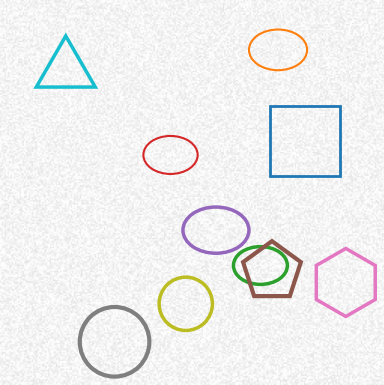[{"shape": "square", "thickness": 2, "radius": 0.45, "center": [0.791, 0.635]}, {"shape": "oval", "thickness": 1.5, "radius": 0.38, "center": [0.722, 0.87]}, {"shape": "oval", "thickness": 2.5, "radius": 0.35, "center": [0.676, 0.31]}, {"shape": "oval", "thickness": 1.5, "radius": 0.35, "center": [0.443, 0.598]}, {"shape": "oval", "thickness": 2.5, "radius": 0.43, "center": [0.561, 0.402]}, {"shape": "pentagon", "thickness": 3, "radius": 0.39, "center": [0.706, 0.295]}, {"shape": "hexagon", "thickness": 2.5, "radius": 0.44, "center": [0.898, 0.266]}, {"shape": "circle", "thickness": 3, "radius": 0.45, "center": [0.298, 0.112]}, {"shape": "circle", "thickness": 2.5, "radius": 0.35, "center": [0.483, 0.211]}, {"shape": "triangle", "thickness": 2.5, "radius": 0.44, "center": [0.171, 0.818]}]